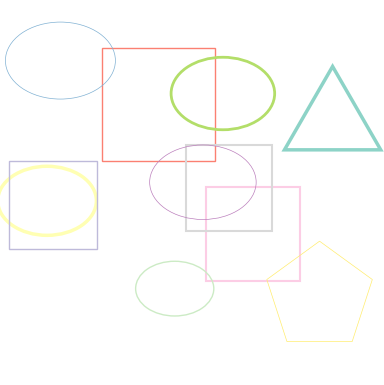[{"shape": "triangle", "thickness": 2.5, "radius": 0.72, "center": [0.864, 0.683]}, {"shape": "oval", "thickness": 2.5, "radius": 0.64, "center": [0.122, 0.478]}, {"shape": "square", "thickness": 1, "radius": 0.57, "center": [0.137, 0.467]}, {"shape": "square", "thickness": 1, "radius": 0.73, "center": [0.412, 0.729]}, {"shape": "oval", "thickness": 0.5, "radius": 0.71, "center": [0.157, 0.843]}, {"shape": "oval", "thickness": 2, "radius": 0.67, "center": [0.579, 0.757]}, {"shape": "square", "thickness": 1.5, "radius": 0.61, "center": [0.656, 0.391]}, {"shape": "square", "thickness": 1.5, "radius": 0.55, "center": [0.595, 0.511]}, {"shape": "oval", "thickness": 0.5, "radius": 0.69, "center": [0.527, 0.527]}, {"shape": "oval", "thickness": 1, "radius": 0.51, "center": [0.454, 0.25]}, {"shape": "pentagon", "thickness": 0.5, "radius": 0.72, "center": [0.83, 0.229]}]